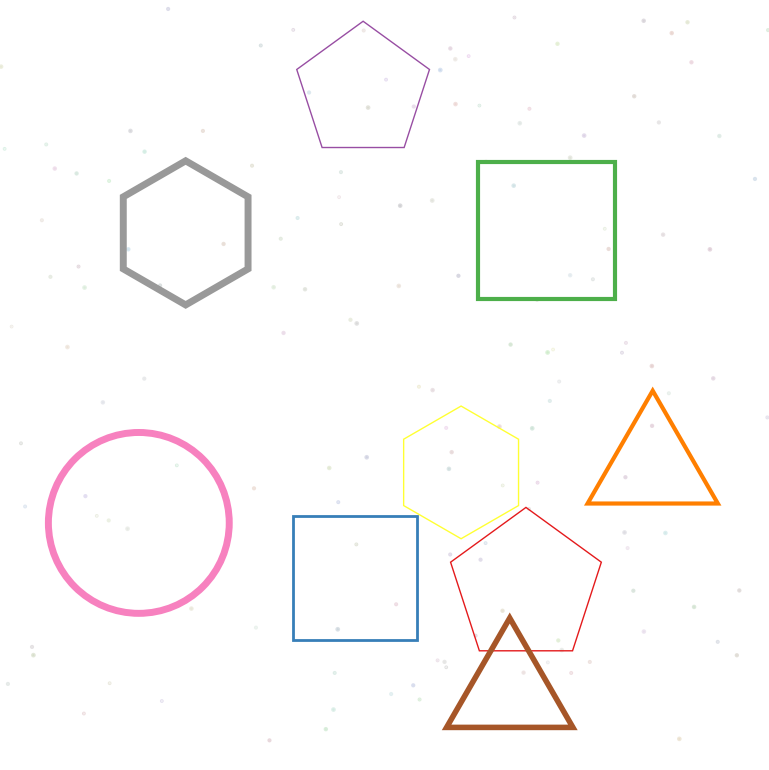[{"shape": "pentagon", "thickness": 0.5, "radius": 0.51, "center": [0.683, 0.238]}, {"shape": "square", "thickness": 1, "radius": 0.4, "center": [0.462, 0.249]}, {"shape": "square", "thickness": 1.5, "radius": 0.44, "center": [0.71, 0.7]}, {"shape": "pentagon", "thickness": 0.5, "radius": 0.45, "center": [0.472, 0.882]}, {"shape": "triangle", "thickness": 1.5, "radius": 0.49, "center": [0.848, 0.395]}, {"shape": "hexagon", "thickness": 0.5, "radius": 0.43, "center": [0.599, 0.387]}, {"shape": "triangle", "thickness": 2, "radius": 0.47, "center": [0.662, 0.103]}, {"shape": "circle", "thickness": 2.5, "radius": 0.59, "center": [0.18, 0.321]}, {"shape": "hexagon", "thickness": 2.5, "radius": 0.47, "center": [0.241, 0.698]}]